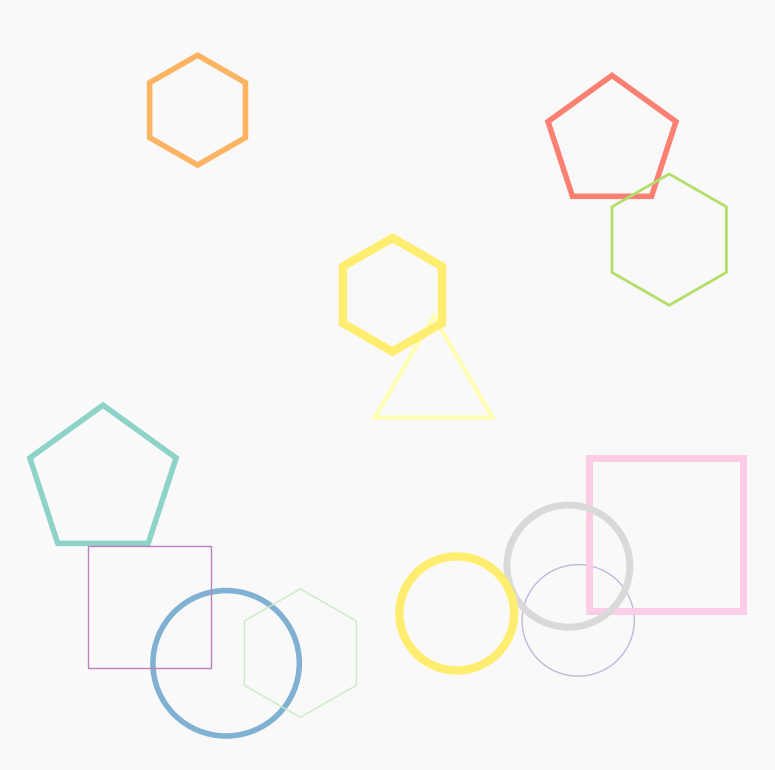[{"shape": "pentagon", "thickness": 2, "radius": 0.5, "center": [0.133, 0.375]}, {"shape": "triangle", "thickness": 1.5, "radius": 0.44, "center": [0.56, 0.502]}, {"shape": "circle", "thickness": 0.5, "radius": 0.36, "center": [0.746, 0.194]}, {"shape": "pentagon", "thickness": 2, "radius": 0.43, "center": [0.79, 0.815]}, {"shape": "circle", "thickness": 2, "radius": 0.47, "center": [0.292, 0.139]}, {"shape": "hexagon", "thickness": 2, "radius": 0.36, "center": [0.255, 0.857]}, {"shape": "hexagon", "thickness": 1, "radius": 0.43, "center": [0.863, 0.689]}, {"shape": "square", "thickness": 2.5, "radius": 0.5, "center": [0.859, 0.306]}, {"shape": "circle", "thickness": 2.5, "radius": 0.4, "center": [0.733, 0.265]}, {"shape": "square", "thickness": 0.5, "radius": 0.4, "center": [0.193, 0.212]}, {"shape": "hexagon", "thickness": 0.5, "radius": 0.42, "center": [0.388, 0.152]}, {"shape": "hexagon", "thickness": 3, "radius": 0.37, "center": [0.506, 0.617]}, {"shape": "circle", "thickness": 3, "radius": 0.37, "center": [0.589, 0.203]}]